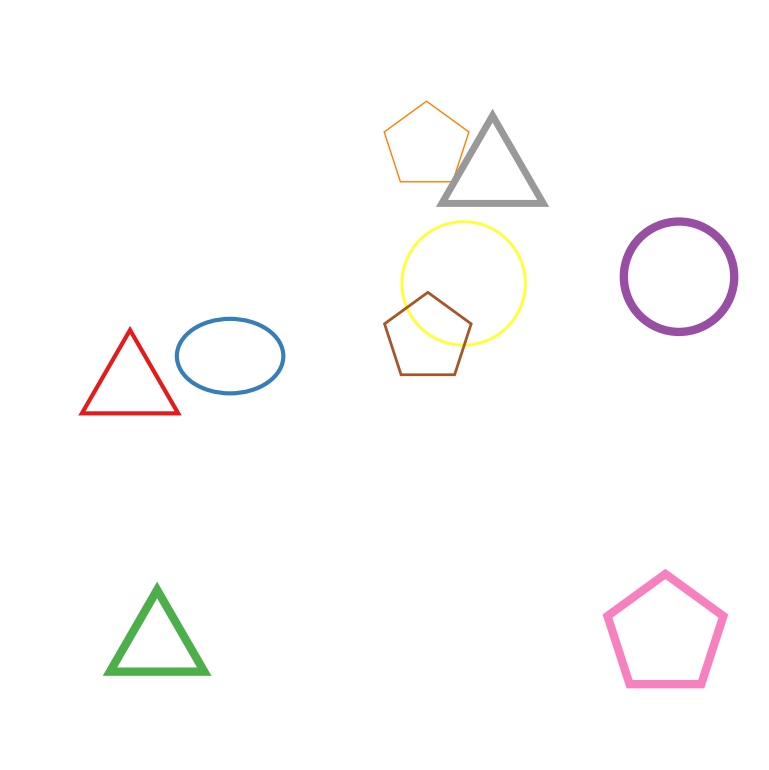[{"shape": "triangle", "thickness": 1.5, "radius": 0.36, "center": [0.169, 0.499]}, {"shape": "oval", "thickness": 1.5, "radius": 0.35, "center": [0.299, 0.538]}, {"shape": "triangle", "thickness": 3, "radius": 0.35, "center": [0.204, 0.163]}, {"shape": "circle", "thickness": 3, "radius": 0.36, "center": [0.882, 0.641]}, {"shape": "pentagon", "thickness": 0.5, "radius": 0.29, "center": [0.554, 0.811]}, {"shape": "circle", "thickness": 1, "radius": 0.4, "center": [0.602, 0.632]}, {"shape": "pentagon", "thickness": 1, "radius": 0.3, "center": [0.556, 0.561]}, {"shape": "pentagon", "thickness": 3, "radius": 0.4, "center": [0.864, 0.175]}, {"shape": "triangle", "thickness": 2.5, "radius": 0.38, "center": [0.64, 0.774]}]